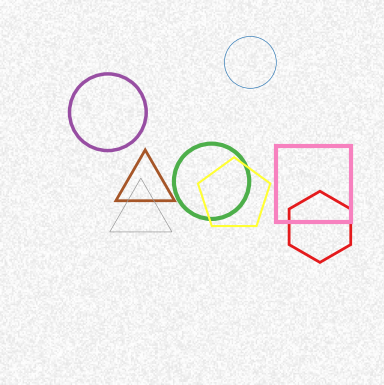[{"shape": "hexagon", "thickness": 2, "radius": 0.46, "center": [0.831, 0.411]}, {"shape": "circle", "thickness": 0.5, "radius": 0.34, "center": [0.65, 0.838]}, {"shape": "circle", "thickness": 3, "radius": 0.49, "center": [0.55, 0.529]}, {"shape": "circle", "thickness": 2.5, "radius": 0.5, "center": [0.28, 0.708]}, {"shape": "pentagon", "thickness": 1.5, "radius": 0.49, "center": [0.608, 0.493]}, {"shape": "triangle", "thickness": 2, "radius": 0.44, "center": [0.377, 0.523]}, {"shape": "square", "thickness": 3, "radius": 0.49, "center": [0.815, 0.522]}, {"shape": "triangle", "thickness": 0.5, "radius": 0.47, "center": [0.366, 0.444]}]